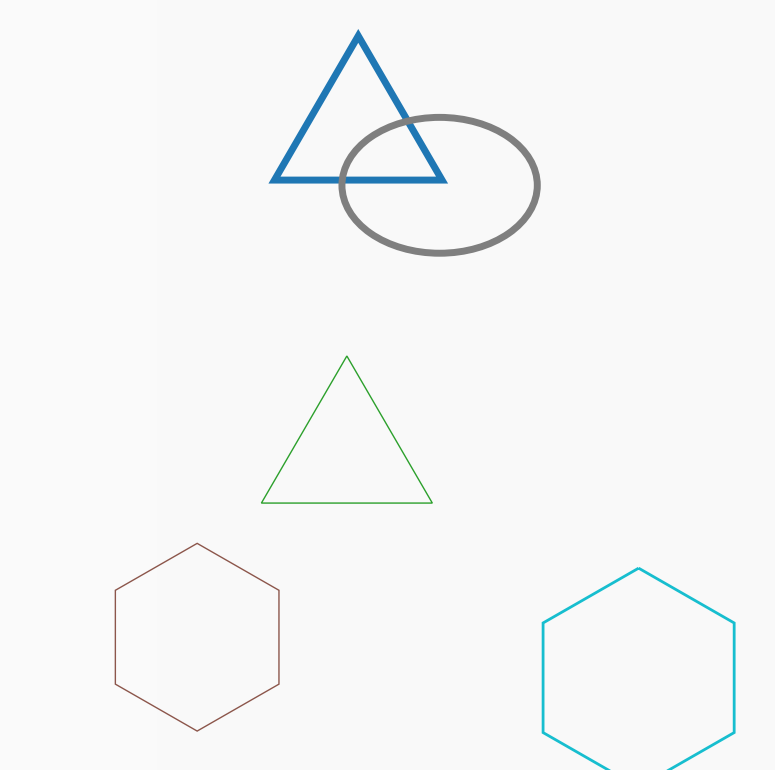[{"shape": "triangle", "thickness": 2.5, "radius": 0.62, "center": [0.462, 0.829]}, {"shape": "triangle", "thickness": 0.5, "radius": 0.64, "center": [0.448, 0.41]}, {"shape": "hexagon", "thickness": 0.5, "radius": 0.61, "center": [0.254, 0.172]}, {"shape": "oval", "thickness": 2.5, "radius": 0.63, "center": [0.567, 0.759]}, {"shape": "hexagon", "thickness": 1, "radius": 0.71, "center": [0.824, 0.12]}]